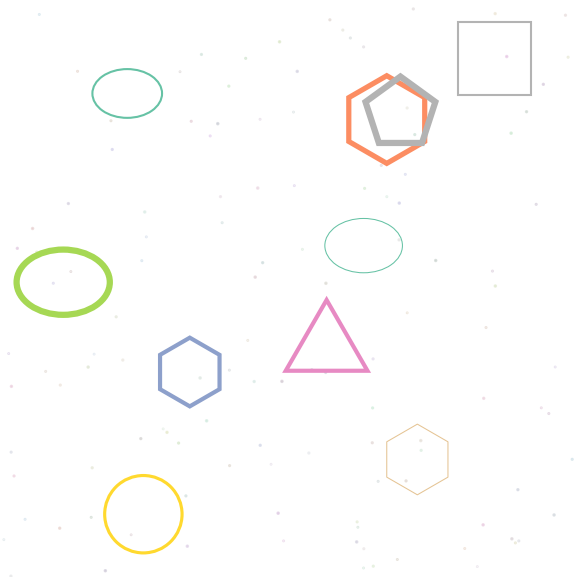[{"shape": "oval", "thickness": 1, "radius": 0.3, "center": [0.22, 0.837]}, {"shape": "oval", "thickness": 0.5, "radius": 0.34, "center": [0.63, 0.574]}, {"shape": "hexagon", "thickness": 2.5, "radius": 0.38, "center": [0.67, 0.792]}, {"shape": "hexagon", "thickness": 2, "radius": 0.3, "center": [0.329, 0.355]}, {"shape": "triangle", "thickness": 2, "radius": 0.41, "center": [0.566, 0.398]}, {"shape": "oval", "thickness": 3, "radius": 0.4, "center": [0.109, 0.51]}, {"shape": "circle", "thickness": 1.5, "radius": 0.34, "center": [0.248, 0.109]}, {"shape": "hexagon", "thickness": 0.5, "radius": 0.31, "center": [0.723, 0.204]}, {"shape": "square", "thickness": 1, "radius": 0.32, "center": [0.856, 0.898]}, {"shape": "pentagon", "thickness": 3, "radius": 0.32, "center": [0.693, 0.803]}]